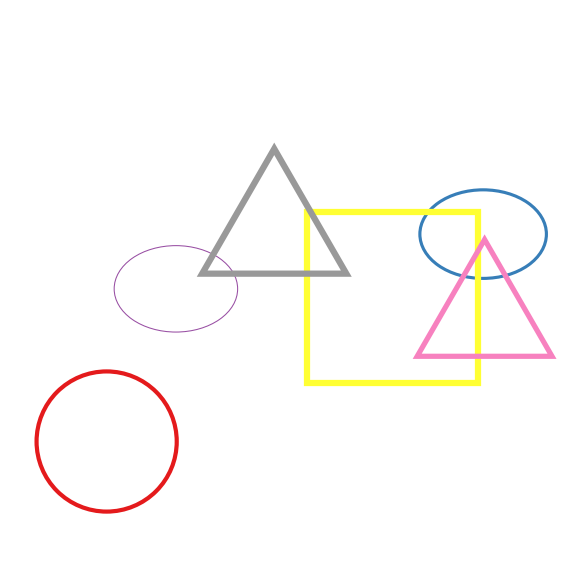[{"shape": "circle", "thickness": 2, "radius": 0.61, "center": [0.185, 0.235]}, {"shape": "oval", "thickness": 1.5, "radius": 0.55, "center": [0.837, 0.594]}, {"shape": "oval", "thickness": 0.5, "radius": 0.53, "center": [0.305, 0.499]}, {"shape": "square", "thickness": 3, "radius": 0.74, "center": [0.68, 0.484]}, {"shape": "triangle", "thickness": 2.5, "radius": 0.67, "center": [0.839, 0.45]}, {"shape": "triangle", "thickness": 3, "radius": 0.72, "center": [0.475, 0.597]}]